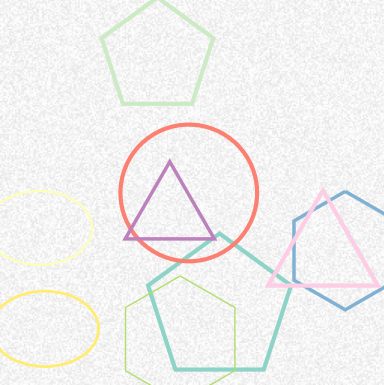[{"shape": "pentagon", "thickness": 3, "radius": 0.98, "center": [0.57, 0.198]}, {"shape": "oval", "thickness": 1.5, "radius": 0.69, "center": [0.102, 0.408]}, {"shape": "circle", "thickness": 3, "radius": 0.89, "center": [0.49, 0.499]}, {"shape": "hexagon", "thickness": 2.5, "radius": 0.77, "center": [0.897, 0.349]}, {"shape": "hexagon", "thickness": 1, "radius": 0.82, "center": [0.468, 0.119]}, {"shape": "triangle", "thickness": 3, "radius": 0.82, "center": [0.839, 0.341]}, {"shape": "triangle", "thickness": 2.5, "radius": 0.67, "center": [0.441, 0.446]}, {"shape": "pentagon", "thickness": 3, "radius": 0.76, "center": [0.409, 0.854]}, {"shape": "oval", "thickness": 2, "radius": 0.7, "center": [0.116, 0.146]}]